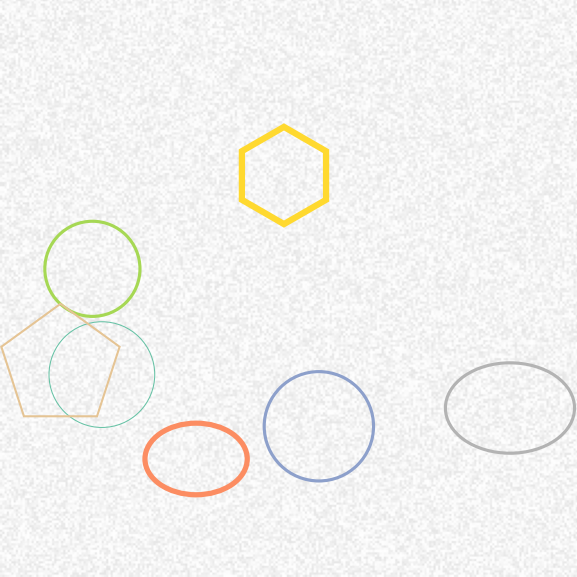[{"shape": "circle", "thickness": 0.5, "radius": 0.46, "center": [0.176, 0.35]}, {"shape": "oval", "thickness": 2.5, "radius": 0.44, "center": [0.34, 0.204]}, {"shape": "circle", "thickness": 1.5, "radius": 0.47, "center": [0.552, 0.261]}, {"shape": "circle", "thickness": 1.5, "radius": 0.41, "center": [0.16, 0.534]}, {"shape": "hexagon", "thickness": 3, "radius": 0.42, "center": [0.492, 0.695]}, {"shape": "pentagon", "thickness": 1, "radius": 0.54, "center": [0.105, 0.365]}, {"shape": "oval", "thickness": 1.5, "radius": 0.56, "center": [0.883, 0.293]}]